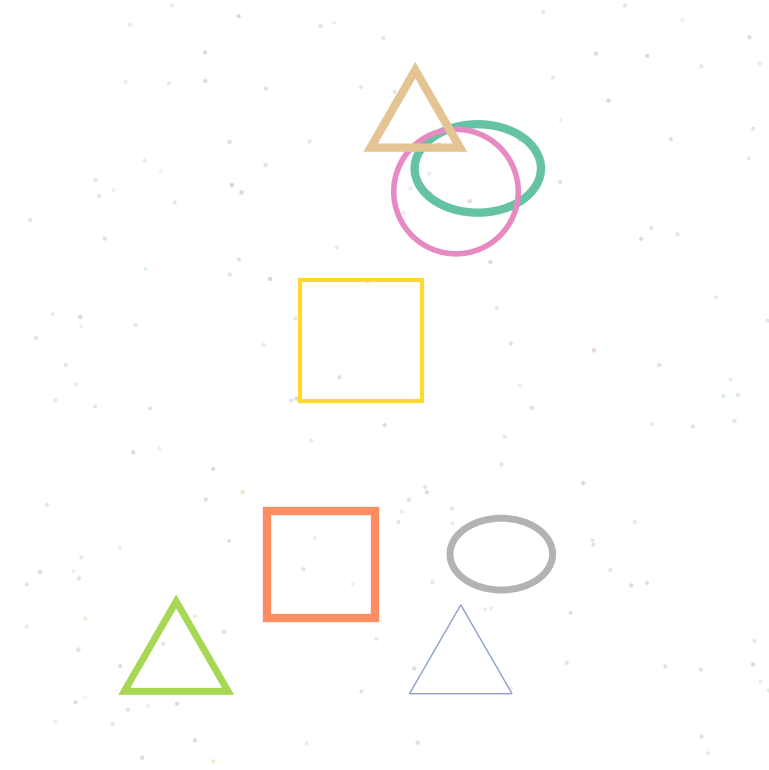[{"shape": "oval", "thickness": 3, "radius": 0.41, "center": [0.621, 0.781]}, {"shape": "square", "thickness": 3, "radius": 0.35, "center": [0.417, 0.267]}, {"shape": "triangle", "thickness": 0.5, "radius": 0.38, "center": [0.598, 0.138]}, {"shape": "circle", "thickness": 2, "radius": 0.4, "center": [0.592, 0.751]}, {"shape": "triangle", "thickness": 2.5, "radius": 0.39, "center": [0.229, 0.141]}, {"shape": "square", "thickness": 1.5, "radius": 0.39, "center": [0.469, 0.558]}, {"shape": "triangle", "thickness": 3, "radius": 0.34, "center": [0.539, 0.842]}, {"shape": "oval", "thickness": 2.5, "radius": 0.33, "center": [0.651, 0.28]}]